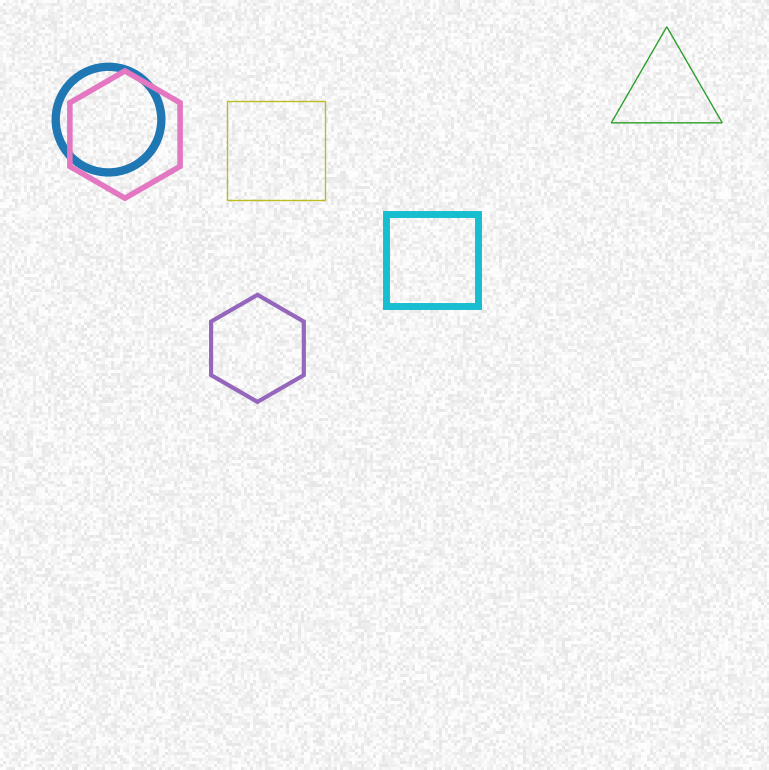[{"shape": "circle", "thickness": 3, "radius": 0.34, "center": [0.141, 0.845]}, {"shape": "triangle", "thickness": 0.5, "radius": 0.42, "center": [0.866, 0.882]}, {"shape": "hexagon", "thickness": 1.5, "radius": 0.35, "center": [0.334, 0.548]}, {"shape": "hexagon", "thickness": 2, "radius": 0.41, "center": [0.162, 0.825]}, {"shape": "square", "thickness": 0.5, "radius": 0.32, "center": [0.358, 0.805]}, {"shape": "square", "thickness": 2.5, "radius": 0.3, "center": [0.561, 0.663]}]